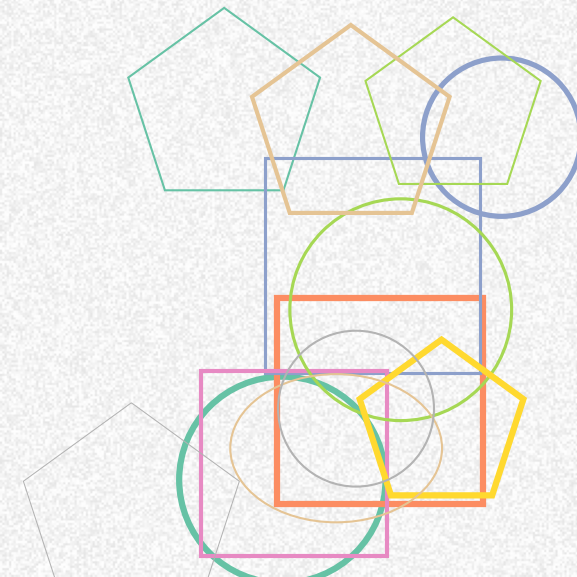[{"shape": "pentagon", "thickness": 1, "radius": 0.87, "center": [0.388, 0.811]}, {"shape": "circle", "thickness": 3, "radius": 0.89, "center": [0.489, 0.168]}, {"shape": "square", "thickness": 3, "radius": 0.89, "center": [0.658, 0.304]}, {"shape": "square", "thickness": 1.5, "radius": 0.93, "center": [0.645, 0.54]}, {"shape": "circle", "thickness": 2.5, "radius": 0.69, "center": [0.869, 0.762]}, {"shape": "square", "thickness": 2, "radius": 0.8, "center": [0.509, 0.197]}, {"shape": "circle", "thickness": 1.5, "radius": 0.96, "center": [0.694, 0.463]}, {"shape": "pentagon", "thickness": 1, "radius": 0.8, "center": [0.785, 0.81]}, {"shape": "pentagon", "thickness": 3, "radius": 0.75, "center": [0.765, 0.262]}, {"shape": "pentagon", "thickness": 2, "radius": 0.9, "center": [0.607, 0.776]}, {"shape": "oval", "thickness": 1, "radius": 0.92, "center": [0.582, 0.223]}, {"shape": "circle", "thickness": 1, "radius": 0.67, "center": [0.617, 0.292]}, {"shape": "pentagon", "thickness": 0.5, "radius": 0.98, "center": [0.227, 0.105]}]